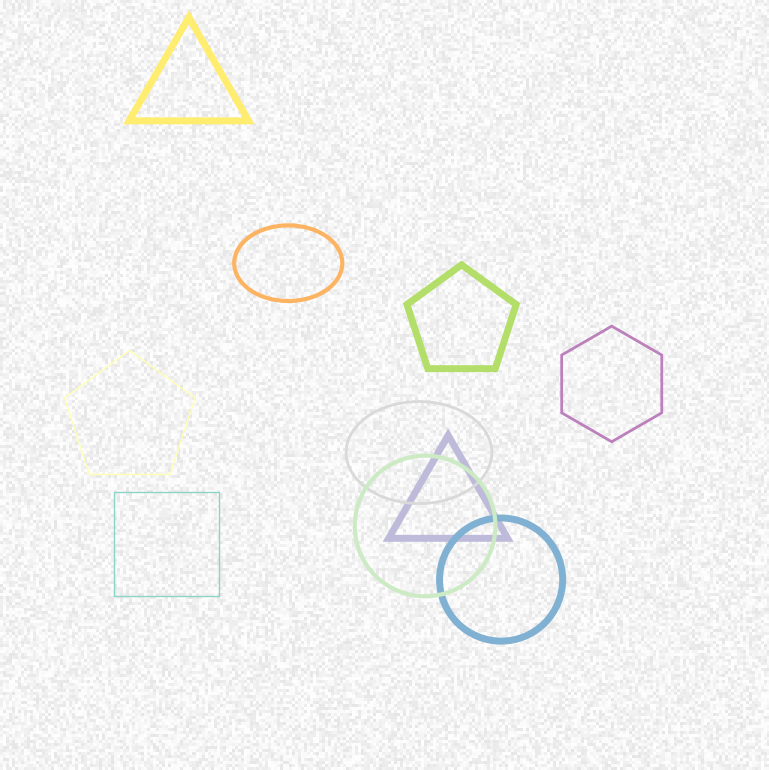[{"shape": "square", "thickness": 0.5, "radius": 0.34, "center": [0.216, 0.293]}, {"shape": "pentagon", "thickness": 0.5, "radius": 0.45, "center": [0.168, 0.456]}, {"shape": "triangle", "thickness": 2.5, "radius": 0.45, "center": [0.582, 0.345]}, {"shape": "circle", "thickness": 2.5, "radius": 0.4, "center": [0.651, 0.247]}, {"shape": "oval", "thickness": 1.5, "radius": 0.35, "center": [0.374, 0.658]}, {"shape": "pentagon", "thickness": 2.5, "radius": 0.37, "center": [0.599, 0.582]}, {"shape": "oval", "thickness": 1, "radius": 0.47, "center": [0.544, 0.412]}, {"shape": "hexagon", "thickness": 1, "radius": 0.38, "center": [0.794, 0.501]}, {"shape": "circle", "thickness": 1.5, "radius": 0.46, "center": [0.552, 0.317]}, {"shape": "triangle", "thickness": 2.5, "radius": 0.45, "center": [0.245, 0.888]}]